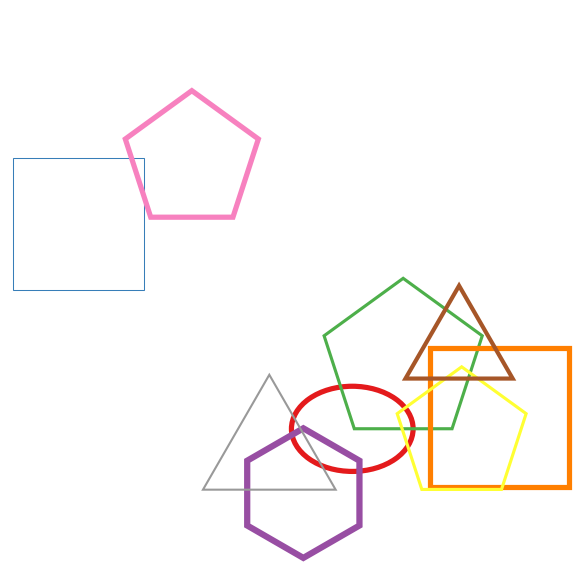[{"shape": "oval", "thickness": 2.5, "radius": 0.53, "center": [0.61, 0.257]}, {"shape": "square", "thickness": 0.5, "radius": 0.57, "center": [0.136, 0.611]}, {"shape": "pentagon", "thickness": 1.5, "radius": 0.72, "center": [0.698, 0.373]}, {"shape": "hexagon", "thickness": 3, "radius": 0.56, "center": [0.525, 0.145]}, {"shape": "square", "thickness": 2.5, "radius": 0.6, "center": [0.865, 0.275]}, {"shape": "pentagon", "thickness": 1.5, "radius": 0.59, "center": [0.799, 0.247]}, {"shape": "triangle", "thickness": 2, "radius": 0.54, "center": [0.795, 0.397]}, {"shape": "pentagon", "thickness": 2.5, "radius": 0.61, "center": [0.332, 0.721]}, {"shape": "triangle", "thickness": 1, "radius": 0.66, "center": [0.466, 0.218]}]